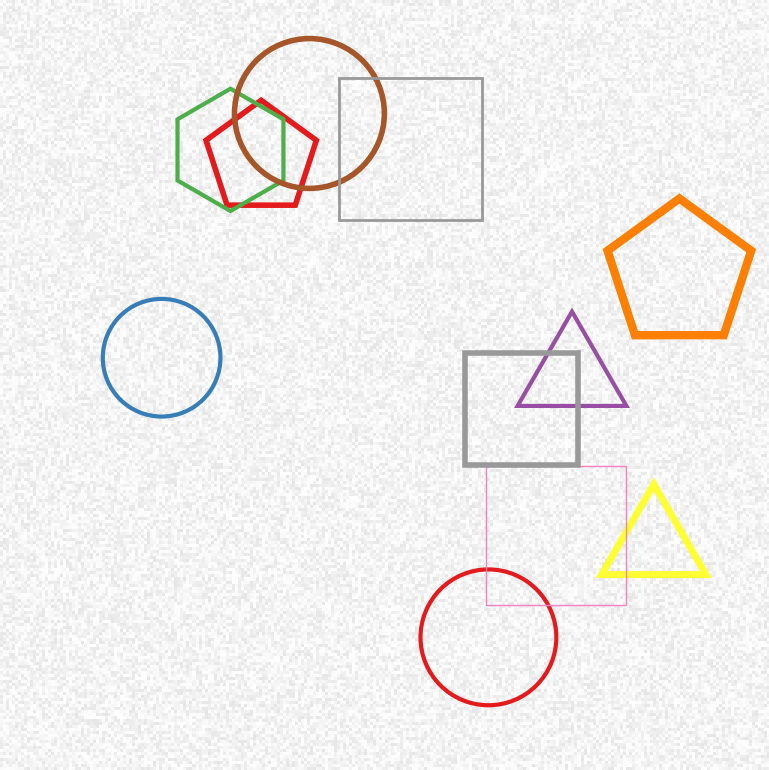[{"shape": "circle", "thickness": 1.5, "radius": 0.44, "center": [0.634, 0.172]}, {"shape": "pentagon", "thickness": 2, "radius": 0.38, "center": [0.339, 0.794]}, {"shape": "circle", "thickness": 1.5, "radius": 0.38, "center": [0.21, 0.535]}, {"shape": "hexagon", "thickness": 1.5, "radius": 0.4, "center": [0.299, 0.805]}, {"shape": "triangle", "thickness": 1.5, "radius": 0.41, "center": [0.743, 0.514]}, {"shape": "pentagon", "thickness": 3, "radius": 0.49, "center": [0.882, 0.644]}, {"shape": "triangle", "thickness": 2.5, "radius": 0.39, "center": [0.849, 0.293]}, {"shape": "circle", "thickness": 2, "radius": 0.49, "center": [0.402, 0.853]}, {"shape": "square", "thickness": 0.5, "radius": 0.45, "center": [0.722, 0.304]}, {"shape": "square", "thickness": 2, "radius": 0.36, "center": [0.677, 0.468]}, {"shape": "square", "thickness": 1, "radius": 0.46, "center": [0.533, 0.806]}]